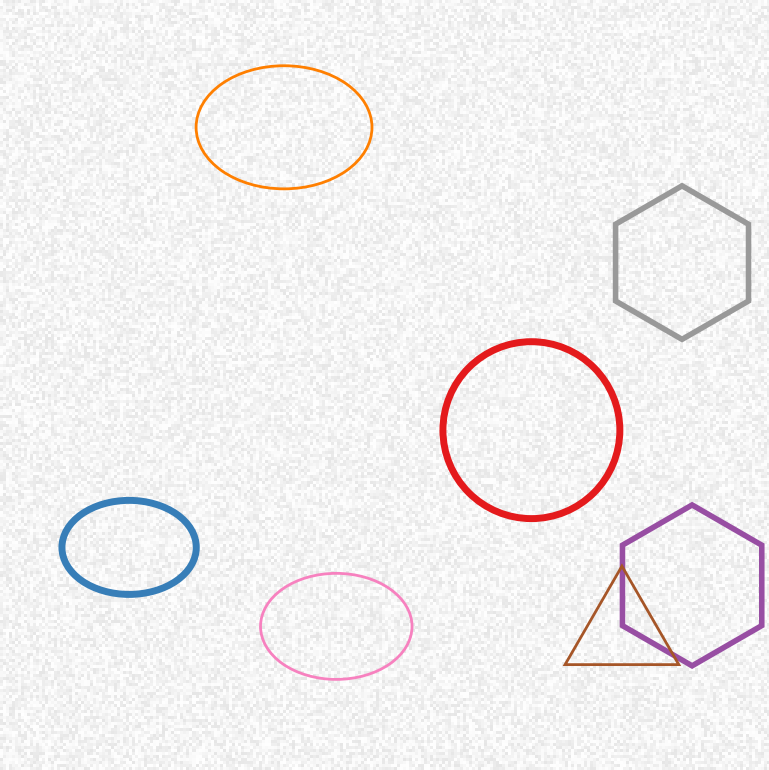[{"shape": "circle", "thickness": 2.5, "radius": 0.57, "center": [0.69, 0.441]}, {"shape": "oval", "thickness": 2.5, "radius": 0.44, "center": [0.168, 0.289]}, {"shape": "hexagon", "thickness": 2, "radius": 0.52, "center": [0.899, 0.24]}, {"shape": "oval", "thickness": 1, "radius": 0.57, "center": [0.369, 0.835]}, {"shape": "triangle", "thickness": 1, "radius": 0.43, "center": [0.808, 0.18]}, {"shape": "oval", "thickness": 1, "radius": 0.49, "center": [0.437, 0.187]}, {"shape": "hexagon", "thickness": 2, "radius": 0.5, "center": [0.886, 0.659]}]